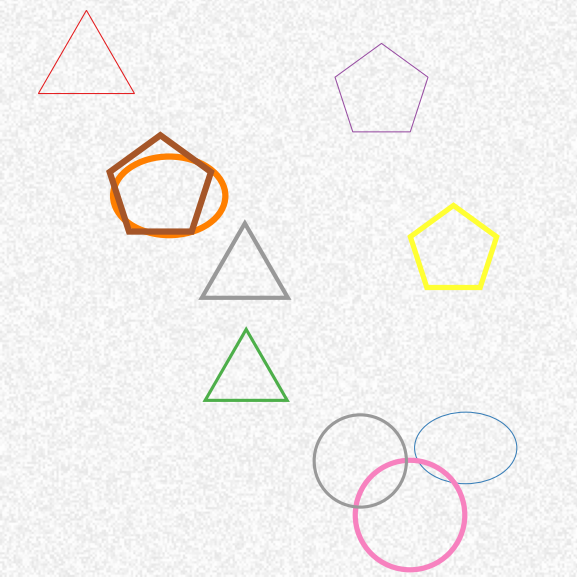[{"shape": "triangle", "thickness": 0.5, "radius": 0.48, "center": [0.15, 0.885]}, {"shape": "oval", "thickness": 0.5, "radius": 0.44, "center": [0.806, 0.223]}, {"shape": "triangle", "thickness": 1.5, "radius": 0.41, "center": [0.426, 0.347]}, {"shape": "pentagon", "thickness": 0.5, "radius": 0.42, "center": [0.661, 0.839]}, {"shape": "oval", "thickness": 3, "radius": 0.49, "center": [0.293, 0.66]}, {"shape": "pentagon", "thickness": 2.5, "radius": 0.39, "center": [0.785, 0.565]}, {"shape": "pentagon", "thickness": 3, "radius": 0.46, "center": [0.278, 0.673]}, {"shape": "circle", "thickness": 2.5, "radius": 0.47, "center": [0.71, 0.107]}, {"shape": "triangle", "thickness": 2, "radius": 0.43, "center": [0.424, 0.526]}, {"shape": "circle", "thickness": 1.5, "radius": 0.4, "center": [0.624, 0.201]}]